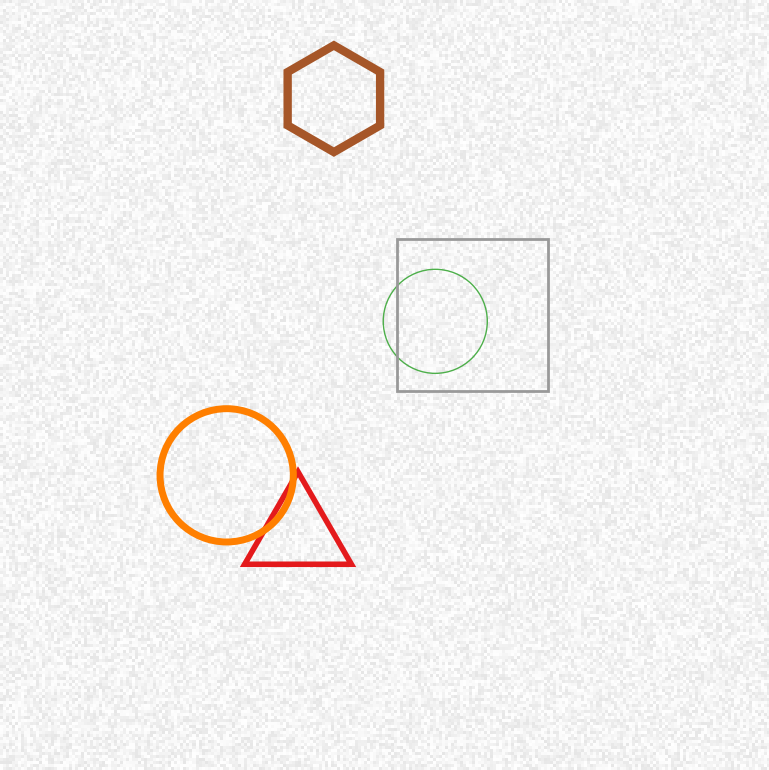[{"shape": "triangle", "thickness": 2, "radius": 0.4, "center": [0.387, 0.307]}, {"shape": "circle", "thickness": 0.5, "radius": 0.34, "center": [0.565, 0.583]}, {"shape": "circle", "thickness": 2.5, "radius": 0.43, "center": [0.294, 0.383]}, {"shape": "hexagon", "thickness": 3, "radius": 0.35, "center": [0.434, 0.872]}, {"shape": "square", "thickness": 1, "radius": 0.49, "center": [0.614, 0.591]}]